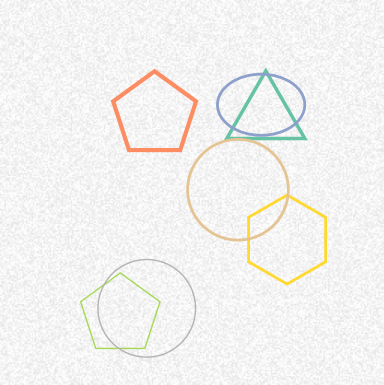[{"shape": "triangle", "thickness": 2.5, "radius": 0.59, "center": [0.69, 0.699]}, {"shape": "pentagon", "thickness": 3, "radius": 0.57, "center": [0.402, 0.702]}, {"shape": "oval", "thickness": 2, "radius": 0.57, "center": [0.678, 0.728]}, {"shape": "pentagon", "thickness": 1, "radius": 0.54, "center": [0.312, 0.183]}, {"shape": "hexagon", "thickness": 2, "radius": 0.58, "center": [0.746, 0.378]}, {"shape": "circle", "thickness": 2, "radius": 0.65, "center": [0.618, 0.507]}, {"shape": "circle", "thickness": 1, "radius": 0.63, "center": [0.381, 0.199]}]